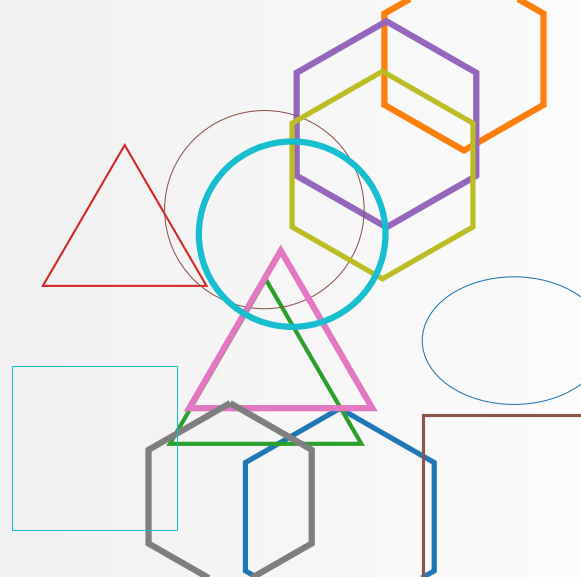[{"shape": "oval", "thickness": 0.5, "radius": 0.79, "center": [0.884, 0.409]}, {"shape": "hexagon", "thickness": 2.5, "radius": 0.94, "center": [0.585, 0.104]}, {"shape": "hexagon", "thickness": 3, "radius": 0.79, "center": [0.798, 0.897]}, {"shape": "triangle", "thickness": 2, "radius": 0.95, "center": [0.457, 0.326]}, {"shape": "triangle", "thickness": 1, "radius": 0.81, "center": [0.215, 0.585]}, {"shape": "hexagon", "thickness": 3, "radius": 0.89, "center": [0.665, 0.784]}, {"shape": "circle", "thickness": 0.5, "radius": 0.86, "center": [0.455, 0.636]}, {"shape": "square", "thickness": 1.5, "radius": 0.84, "center": [0.896, 0.113]}, {"shape": "triangle", "thickness": 3, "radius": 0.91, "center": [0.483, 0.383]}, {"shape": "hexagon", "thickness": 3, "radius": 0.81, "center": [0.396, 0.139]}, {"shape": "hexagon", "thickness": 2.5, "radius": 0.9, "center": [0.658, 0.696]}, {"shape": "square", "thickness": 0.5, "radius": 0.71, "center": [0.162, 0.223]}, {"shape": "circle", "thickness": 3, "radius": 0.8, "center": [0.503, 0.594]}]